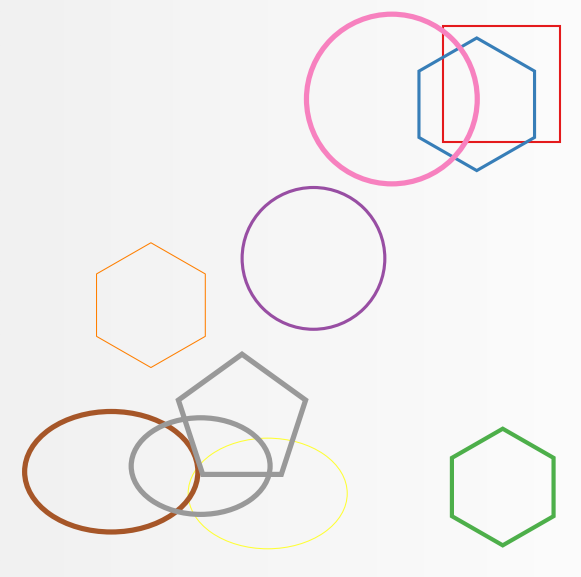[{"shape": "square", "thickness": 1, "radius": 0.5, "center": [0.863, 0.853]}, {"shape": "hexagon", "thickness": 1.5, "radius": 0.57, "center": [0.82, 0.819]}, {"shape": "hexagon", "thickness": 2, "radius": 0.5, "center": [0.865, 0.156]}, {"shape": "circle", "thickness": 1.5, "radius": 0.61, "center": [0.539, 0.552]}, {"shape": "hexagon", "thickness": 0.5, "radius": 0.54, "center": [0.26, 0.471]}, {"shape": "oval", "thickness": 0.5, "radius": 0.68, "center": [0.461, 0.145]}, {"shape": "oval", "thickness": 2.5, "radius": 0.75, "center": [0.191, 0.182]}, {"shape": "circle", "thickness": 2.5, "radius": 0.73, "center": [0.674, 0.828]}, {"shape": "oval", "thickness": 2.5, "radius": 0.6, "center": [0.345, 0.192]}, {"shape": "pentagon", "thickness": 2.5, "radius": 0.58, "center": [0.416, 0.271]}]